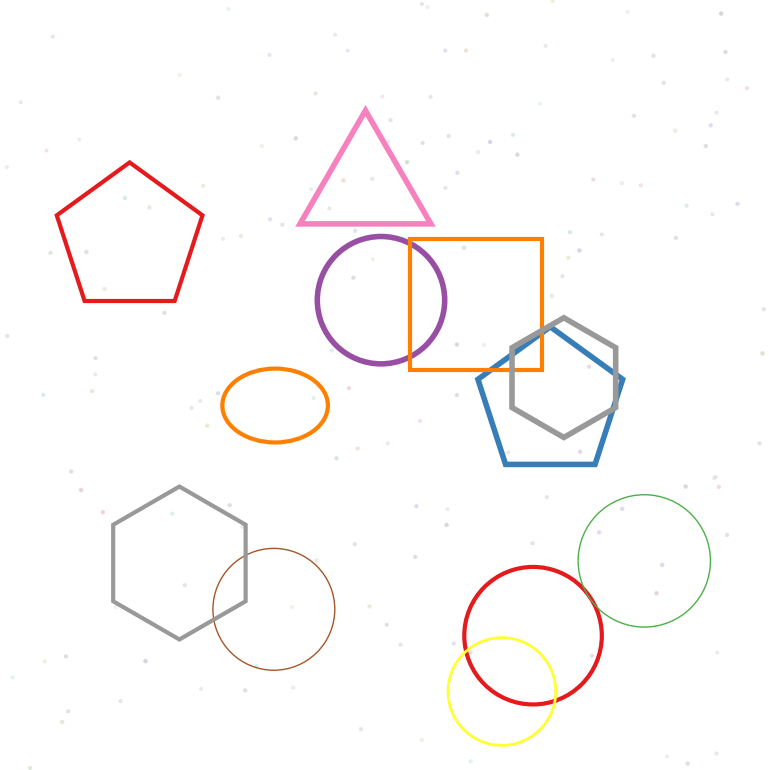[{"shape": "pentagon", "thickness": 1.5, "radius": 0.5, "center": [0.168, 0.69]}, {"shape": "circle", "thickness": 1.5, "radius": 0.45, "center": [0.692, 0.174]}, {"shape": "pentagon", "thickness": 2, "radius": 0.49, "center": [0.715, 0.477]}, {"shape": "circle", "thickness": 0.5, "radius": 0.43, "center": [0.837, 0.272]}, {"shape": "circle", "thickness": 2, "radius": 0.41, "center": [0.495, 0.61]}, {"shape": "oval", "thickness": 1.5, "radius": 0.34, "center": [0.357, 0.473]}, {"shape": "square", "thickness": 1.5, "radius": 0.43, "center": [0.618, 0.604]}, {"shape": "circle", "thickness": 1, "radius": 0.35, "center": [0.652, 0.102]}, {"shape": "circle", "thickness": 0.5, "radius": 0.4, "center": [0.356, 0.209]}, {"shape": "triangle", "thickness": 2, "radius": 0.49, "center": [0.475, 0.758]}, {"shape": "hexagon", "thickness": 1.5, "radius": 0.5, "center": [0.233, 0.269]}, {"shape": "hexagon", "thickness": 2, "radius": 0.39, "center": [0.732, 0.51]}]